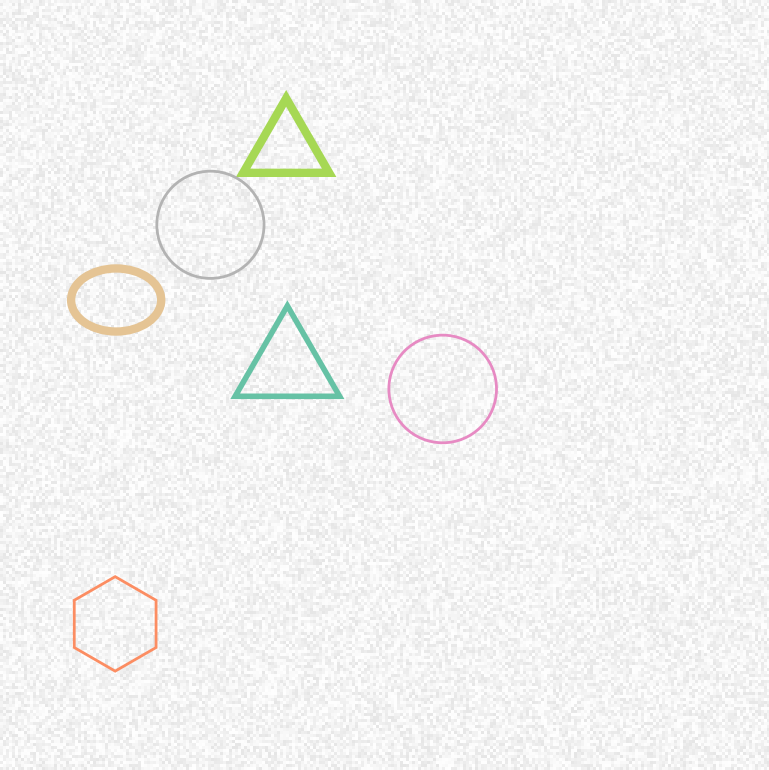[{"shape": "triangle", "thickness": 2, "radius": 0.39, "center": [0.373, 0.525]}, {"shape": "hexagon", "thickness": 1, "radius": 0.31, "center": [0.15, 0.19]}, {"shape": "circle", "thickness": 1, "radius": 0.35, "center": [0.575, 0.495]}, {"shape": "triangle", "thickness": 3, "radius": 0.32, "center": [0.372, 0.808]}, {"shape": "oval", "thickness": 3, "radius": 0.29, "center": [0.151, 0.61]}, {"shape": "circle", "thickness": 1, "radius": 0.35, "center": [0.273, 0.708]}]